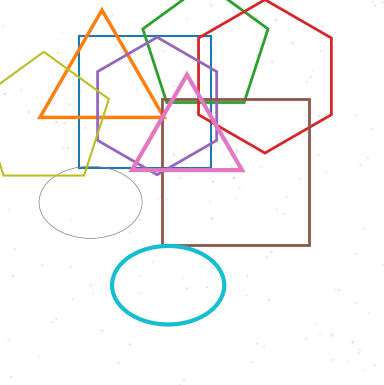[{"shape": "square", "thickness": 1.5, "radius": 0.86, "center": [0.377, 0.736]}, {"shape": "triangle", "thickness": 2.5, "radius": 0.93, "center": [0.265, 0.788]}, {"shape": "pentagon", "thickness": 2, "radius": 0.85, "center": [0.534, 0.872]}, {"shape": "hexagon", "thickness": 2, "radius": 1.0, "center": [0.688, 0.802]}, {"shape": "hexagon", "thickness": 2, "radius": 0.89, "center": [0.408, 0.725]}, {"shape": "square", "thickness": 2, "radius": 0.95, "center": [0.611, 0.554]}, {"shape": "triangle", "thickness": 3, "radius": 0.83, "center": [0.486, 0.641]}, {"shape": "oval", "thickness": 0.5, "radius": 0.67, "center": [0.235, 0.475]}, {"shape": "pentagon", "thickness": 1.5, "radius": 0.89, "center": [0.114, 0.688]}, {"shape": "oval", "thickness": 3, "radius": 0.73, "center": [0.437, 0.259]}]